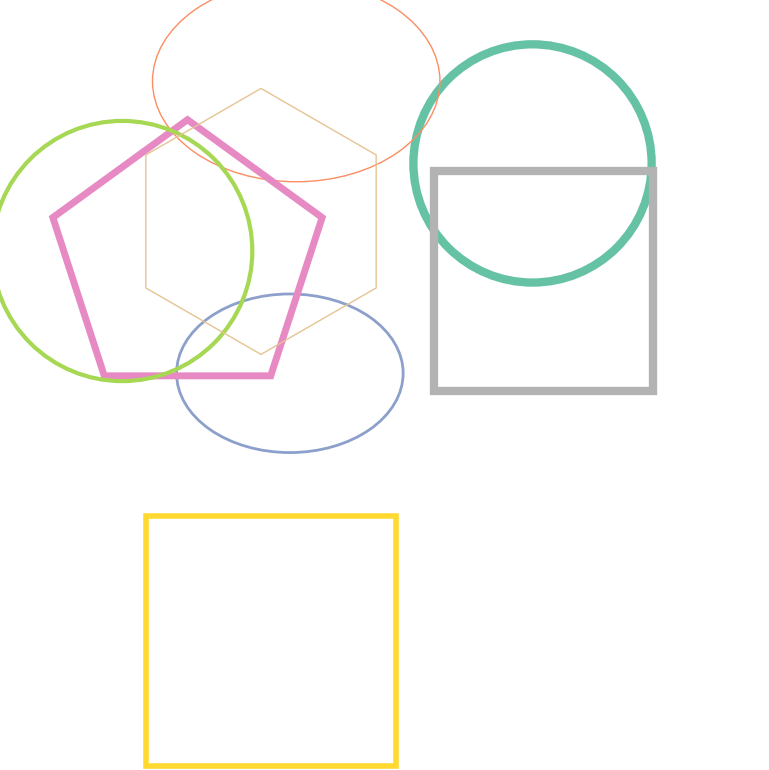[{"shape": "circle", "thickness": 3, "radius": 0.77, "center": [0.692, 0.788]}, {"shape": "oval", "thickness": 0.5, "radius": 0.93, "center": [0.385, 0.895]}, {"shape": "oval", "thickness": 1, "radius": 0.74, "center": [0.376, 0.515]}, {"shape": "pentagon", "thickness": 2.5, "radius": 0.92, "center": [0.244, 0.661]}, {"shape": "circle", "thickness": 1.5, "radius": 0.84, "center": [0.159, 0.674]}, {"shape": "square", "thickness": 2, "radius": 0.81, "center": [0.352, 0.168]}, {"shape": "hexagon", "thickness": 0.5, "radius": 0.86, "center": [0.339, 0.712]}, {"shape": "square", "thickness": 3, "radius": 0.71, "center": [0.706, 0.635]}]